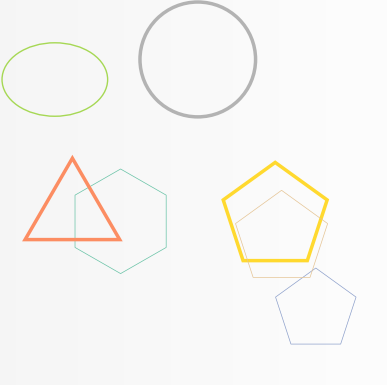[{"shape": "hexagon", "thickness": 0.5, "radius": 0.68, "center": [0.311, 0.425]}, {"shape": "triangle", "thickness": 2.5, "radius": 0.7, "center": [0.187, 0.448]}, {"shape": "pentagon", "thickness": 0.5, "radius": 0.55, "center": [0.815, 0.195]}, {"shape": "oval", "thickness": 1, "radius": 0.68, "center": [0.142, 0.793]}, {"shape": "pentagon", "thickness": 2.5, "radius": 0.7, "center": [0.71, 0.437]}, {"shape": "pentagon", "thickness": 0.5, "radius": 0.62, "center": [0.727, 0.381]}, {"shape": "circle", "thickness": 2.5, "radius": 0.75, "center": [0.51, 0.846]}]